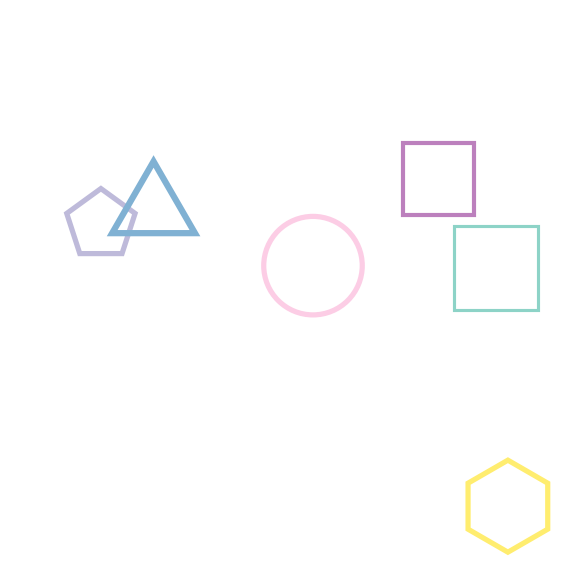[{"shape": "square", "thickness": 1.5, "radius": 0.37, "center": [0.859, 0.535]}, {"shape": "pentagon", "thickness": 2.5, "radius": 0.31, "center": [0.175, 0.61]}, {"shape": "triangle", "thickness": 3, "radius": 0.41, "center": [0.266, 0.637]}, {"shape": "circle", "thickness": 2.5, "radius": 0.43, "center": [0.542, 0.539]}, {"shape": "square", "thickness": 2, "radius": 0.31, "center": [0.759, 0.689]}, {"shape": "hexagon", "thickness": 2.5, "radius": 0.4, "center": [0.879, 0.123]}]